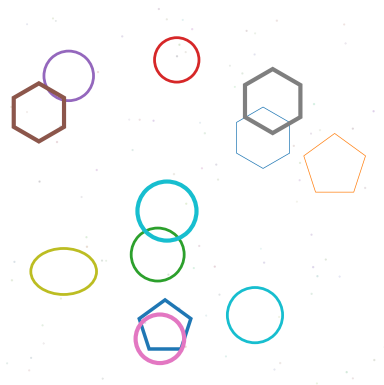[{"shape": "pentagon", "thickness": 2.5, "radius": 0.35, "center": [0.429, 0.151]}, {"shape": "hexagon", "thickness": 0.5, "radius": 0.4, "center": [0.683, 0.642]}, {"shape": "pentagon", "thickness": 0.5, "radius": 0.42, "center": [0.869, 0.569]}, {"shape": "circle", "thickness": 2, "radius": 0.34, "center": [0.41, 0.339]}, {"shape": "circle", "thickness": 2, "radius": 0.29, "center": [0.459, 0.844]}, {"shape": "circle", "thickness": 2, "radius": 0.32, "center": [0.179, 0.803]}, {"shape": "hexagon", "thickness": 3, "radius": 0.38, "center": [0.101, 0.708]}, {"shape": "circle", "thickness": 3, "radius": 0.32, "center": [0.415, 0.12]}, {"shape": "hexagon", "thickness": 3, "radius": 0.42, "center": [0.708, 0.738]}, {"shape": "oval", "thickness": 2, "radius": 0.43, "center": [0.165, 0.295]}, {"shape": "circle", "thickness": 2, "radius": 0.36, "center": [0.662, 0.181]}, {"shape": "circle", "thickness": 3, "radius": 0.38, "center": [0.434, 0.452]}]